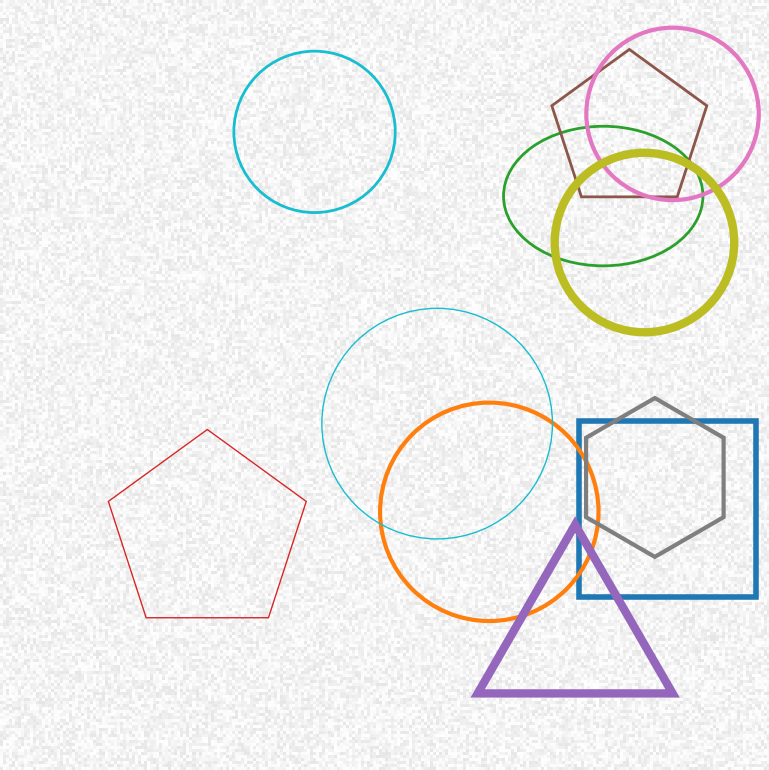[{"shape": "square", "thickness": 2, "radius": 0.57, "center": [0.867, 0.339]}, {"shape": "circle", "thickness": 1.5, "radius": 0.71, "center": [0.635, 0.335]}, {"shape": "oval", "thickness": 1, "radius": 0.65, "center": [0.783, 0.745]}, {"shape": "pentagon", "thickness": 0.5, "radius": 0.68, "center": [0.269, 0.307]}, {"shape": "triangle", "thickness": 3, "radius": 0.73, "center": [0.747, 0.173]}, {"shape": "pentagon", "thickness": 1, "radius": 0.53, "center": [0.817, 0.83]}, {"shape": "circle", "thickness": 1.5, "radius": 0.56, "center": [0.873, 0.852]}, {"shape": "hexagon", "thickness": 1.5, "radius": 0.52, "center": [0.85, 0.38]}, {"shape": "circle", "thickness": 3, "radius": 0.58, "center": [0.837, 0.685]}, {"shape": "circle", "thickness": 0.5, "radius": 0.75, "center": [0.568, 0.45]}, {"shape": "circle", "thickness": 1, "radius": 0.52, "center": [0.409, 0.829]}]